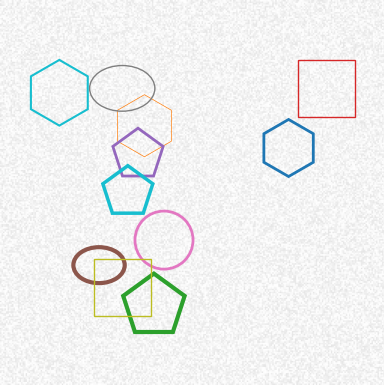[{"shape": "hexagon", "thickness": 2, "radius": 0.37, "center": [0.75, 0.616]}, {"shape": "hexagon", "thickness": 0.5, "radius": 0.4, "center": [0.375, 0.673]}, {"shape": "pentagon", "thickness": 3, "radius": 0.42, "center": [0.4, 0.205]}, {"shape": "square", "thickness": 1, "radius": 0.37, "center": [0.848, 0.771]}, {"shape": "pentagon", "thickness": 2, "radius": 0.34, "center": [0.358, 0.598]}, {"shape": "oval", "thickness": 3, "radius": 0.33, "center": [0.257, 0.311]}, {"shape": "circle", "thickness": 2, "radius": 0.38, "center": [0.426, 0.376]}, {"shape": "oval", "thickness": 1, "radius": 0.42, "center": [0.317, 0.77]}, {"shape": "square", "thickness": 1, "radius": 0.37, "center": [0.317, 0.253]}, {"shape": "hexagon", "thickness": 1.5, "radius": 0.43, "center": [0.154, 0.759]}, {"shape": "pentagon", "thickness": 2.5, "radius": 0.34, "center": [0.332, 0.501]}]